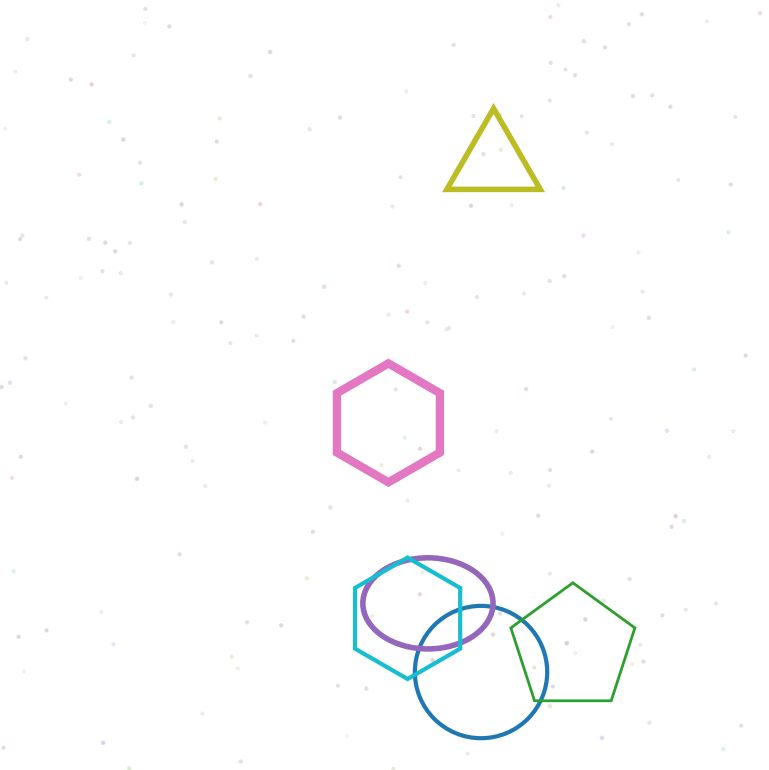[{"shape": "circle", "thickness": 1.5, "radius": 0.43, "center": [0.625, 0.127]}, {"shape": "pentagon", "thickness": 1, "radius": 0.42, "center": [0.744, 0.158]}, {"shape": "oval", "thickness": 2, "radius": 0.42, "center": [0.556, 0.216]}, {"shape": "hexagon", "thickness": 3, "radius": 0.39, "center": [0.504, 0.451]}, {"shape": "triangle", "thickness": 2, "radius": 0.35, "center": [0.641, 0.789]}, {"shape": "hexagon", "thickness": 1.5, "radius": 0.39, "center": [0.529, 0.197]}]